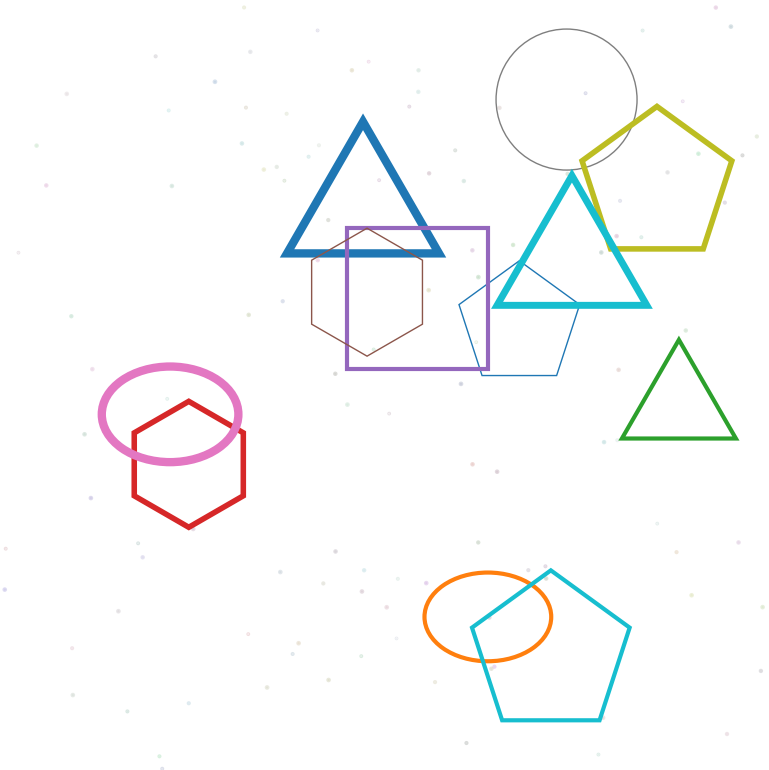[{"shape": "pentagon", "thickness": 0.5, "radius": 0.41, "center": [0.674, 0.579]}, {"shape": "triangle", "thickness": 3, "radius": 0.57, "center": [0.471, 0.728]}, {"shape": "oval", "thickness": 1.5, "radius": 0.41, "center": [0.634, 0.199]}, {"shape": "triangle", "thickness": 1.5, "radius": 0.43, "center": [0.882, 0.473]}, {"shape": "hexagon", "thickness": 2, "radius": 0.41, "center": [0.245, 0.397]}, {"shape": "square", "thickness": 1.5, "radius": 0.46, "center": [0.542, 0.613]}, {"shape": "hexagon", "thickness": 0.5, "radius": 0.42, "center": [0.477, 0.621]}, {"shape": "oval", "thickness": 3, "radius": 0.44, "center": [0.221, 0.462]}, {"shape": "circle", "thickness": 0.5, "radius": 0.46, "center": [0.736, 0.871]}, {"shape": "pentagon", "thickness": 2, "radius": 0.51, "center": [0.853, 0.759]}, {"shape": "triangle", "thickness": 2.5, "radius": 0.56, "center": [0.743, 0.66]}, {"shape": "pentagon", "thickness": 1.5, "radius": 0.54, "center": [0.715, 0.152]}]